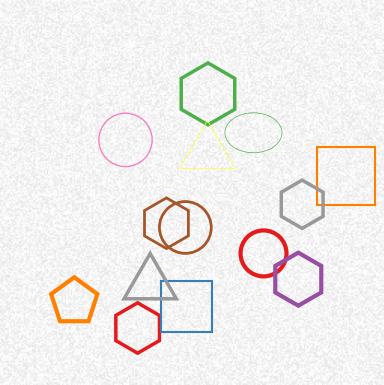[{"shape": "circle", "thickness": 3, "radius": 0.3, "center": [0.684, 0.342]}, {"shape": "hexagon", "thickness": 2.5, "radius": 0.33, "center": [0.357, 0.148]}, {"shape": "square", "thickness": 1.5, "radius": 0.33, "center": [0.485, 0.204]}, {"shape": "oval", "thickness": 0.5, "radius": 0.37, "center": [0.658, 0.655]}, {"shape": "hexagon", "thickness": 2.5, "radius": 0.4, "center": [0.54, 0.756]}, {"shape": "hexagon", "thickness": 3, "radius": 0.34, "center": [0.775, 0.275]}, {"shape": "square", "thickness": 1.5, "radius": 0.37, "center": [0.899, 0.543]}, {"shape": "pentagon", "thickness": 3, "radius": 0.32, "center": [0.193, 0.217]}, {"shape": "triangle", "thickness": 0.5, "radius": 0.42, "center": [0.539, 0.604]}, {"shape": "circle", "thickness": 2, "radius": 0.34, "center": [0.481, 0.409]}, {"shape": "hexagon", "thickness": 2, "radius": 0.33, "center": [0.432, 0.42]}, {"shape": "circle", "thickness": 1, "radius": 0.35, "center": [0.326, 0.637]}, {"shape": "hexagon", "thickness": 2.5, "radius": 0.31, "center": [0.785, 0.469]}, {"shape": "triangle", "thickness": 2.5, "radius": 0.39, "center": [0.39, 0.263]}]